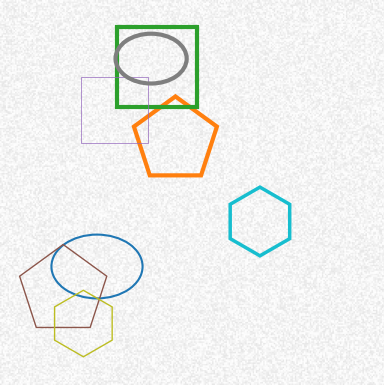[{"shape": "oval", "thickness": 1.5, "radius": 0.59, "center": [0.252, 0.308]}, {"shape": "pentagon", "thickness": 3, "radius": 0.57, "center": [0.456, 0.636]}, {"shape": "square", "thickness": 3, "radius": 0.52, "center": [0.408, 0.825]}, {"shape": "square", "thickness": 0.5, "radius": 0.43, "center": [0.298, 0.714]}, {"shape": "pentagon", "thickness": 1, "radius": 0.6, "center": [0.164, 0.246]}, {"shape": "oval", "thickness": 3, "radius": 0.46, "center": [0.392, 0.848]}, {"shape": "hexagon", "thickness": 1, "radius": 0.43, "center": [0.217, 0.16]}, {"shape": "hexagon", "thickness": 2.5, "radius": 0.45, "center": [0.675, 0.425]}]